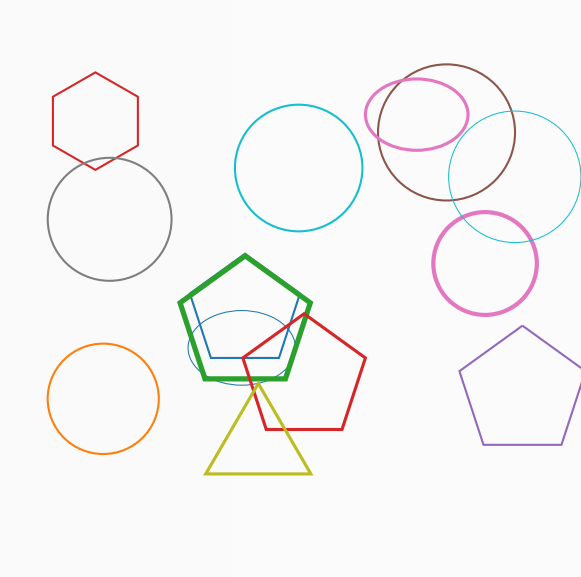[{"shape": "pentagon", "thickness": 1, "radius": 0.5, "center": [0.421, 0.46]}, {"shape": "oval", "thickness": 0.5, "radius": 0.46, "center": [0.416, 0.397]}, {"shape": "circle", "thickness": 1, "radius": 0.48, "center": [0.178, 0.309]}, {"shape": "pentagon", "thickness": 2.5, "radius": 0.59, "center": [0.422, 0.438]}, {"shape": "hexagon", "thickness": 1, "radius": 0.42, "center": [0.164, 0.789]}, {"shape": "pentagon", "thickness": 1.5, "radius": 0.55, "center": [0.523, 0.345]}, {"shape": "pentagon", "thickness": 1, "radius": 0.57, "center": [0.899, 0.321]}, {"shape": "circle", "thickness": 1, "radius": 0.59, "center": [0.768, 0.77]}, {"shape": "oval", "thickness": 1.5, "radius": 0.44, "center": [0.717, 0.801]}, {"shape": "circle", "thickness": 2, "radius": 0.45, "center": [0.835, 0.543]}, {"shape": "circle", "thickness": 1, "radius": 0.53, "center": [0.189, 0.619]}, {"shape": "triangle", "thickness": 1.5, "radius": 0.52, "center": [0.444, 0.231]}, {"shape": "circle", "thickness": 1, "radius": 0.55, "center": [0.514, 0.708]}, {"shape": "circle", "thickness": 0.5, "radius": 0.57, "center": [0.886, 0.693]}]